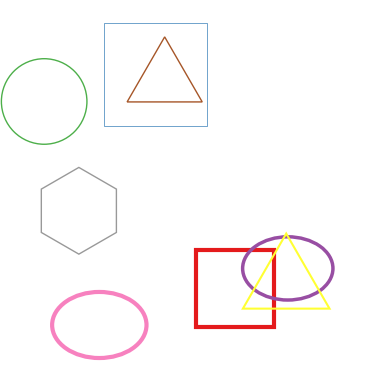[{"shape": "square", "thickness": 3, "radius": 0.5, "center": [0.61, 0.251]}, {"shape": "square", "thickness": 0.5, "radius": 0.67, "center": [0.405, 0.808]}, {"shape": "circle", "thickness": 1, "radius": 0.56, "center": [0.115, 0.736]}, {"shape": "oval", "thickness": 2.5, "radius": 0.59, "center": [0.747, 0.303]}, {"shape": "triangle", "thickness": 1.5, "radius": 0.65, "center": [0.743, 0.263]}, {"shape": "triangle", "thickness": 1, "radius": 0.56, "center": [0.428, 0.792]}, {"shape": "oval", "thickness": 3, "radius": 0.61, "center": [0.258, 0.156]}, {"shape": "hexagon", "thickness": 1, "radius": 0.56, "center": [0.205, 0.453]}]